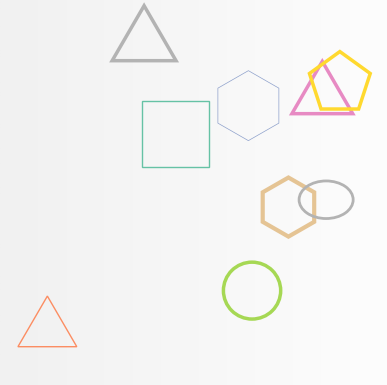[{"shape": "square", "thickness": 1, "radius": 0.43, "center": [0.454, 0.652]}, {"shape": "triangle", "thickness": 1, "radius": 0.44, "center": [0.122, 0.143]}, {"shape": "hexagon", "thickness": 0.5, "radius": 0.45, "center": [0.641, 0.726]}, {"shape": "triangle", "thickness": 2.5, "radius": 0.45, "center": [0.832, 0.75]}, {"shape": "circle", "thickness": 2.5, "radius": 0.37, "center": [0.65, 0.245]}, {"shape": "pentagon", "thickness": 2.5, "radius": 0.41, "center": [0.877, 0.784]}, {"shape": "hexagon", "thickness": 3, "radius": 0.38, "center": [0.744, 0.462]}, {"shape": "triangle", "thickness": 2.5, "radius": 0.48, "center": [0.372, 0.89]}, {"shape": "oval", "thickness": 2, "radius": 0.35, "center": [0.842, 0.481]}]